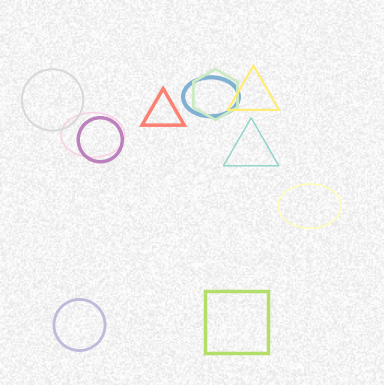[{"shape": "triangle", "thickness": 1, "radius": 0.42, "center": [0.652, 0.611]}, {"shape": "oval", "thickness": 1, "radius": 0.41, "center": [0.805, 0.465]}, {"shape": "circle", "thickness": 2, "radius": 0.33, "center": [0.206, 0.156]}, {"shape": "triangle", "thickness": 2.5, "radius": 0.32, "center": [0.424, 0.707]}, {"shape": "oval", "thickness": 3, "radius": 0.36, "center": [0.548, 0.749]}, {"shape": "square", "thickness": 2.5, "radius": 0.41, "center": [0.614, 0.164]}, {"shape": "oval", "thickness": 1, "radius": 0.41, "center": [0.241, 0.649]}, {"shape": "circle", "thickness": 1.5, "radius": 0.4, "center": [0.137, 0.74]}, {"shape": "circle", "thickness": 2.5, "radius": 0.29, "center": [0.26, 0.637]}, {"shape": "hexagon", "thickness": 2, "radius": 0.33, "center": [0.56, 0.755]}, {"shape": "triangle", "thickness": 1.5, "radius": 0.38, "center": [0.658, 0.753]}]